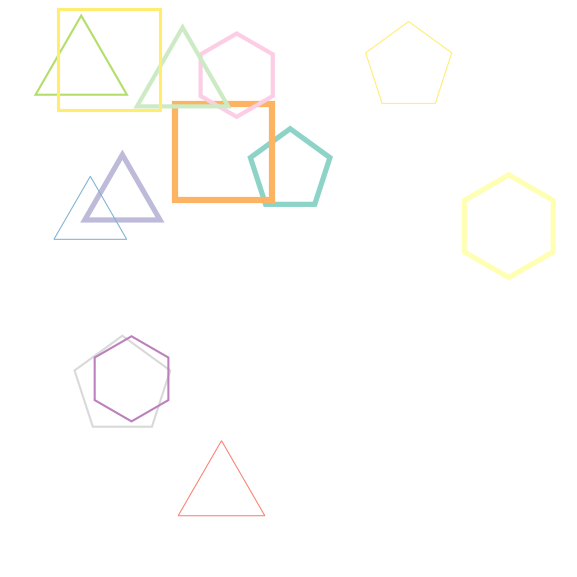[{"shape": "pentagon", "thickness": 2.5, "radius": 0.36, "center": [0.502, 0.704]}, {"shape": "hexagon", "thickness": 2.5, "radius": 0.44, "center": [0.881, 0.607]}, {"shape": "triangle", "thickness": 2.5, "radius": 0.38, "center": [0.212, 0.656]}, {"shape": "triangle", "thickness": 0.5, "radius": 0.43, "center": [0.384, 0.149]}, {"shape": "triangle", "thickness": 0.5, "radius": 0.36, "center": [0.156, 0.621]}, {"shape": "square", "thickness": 3, "radius": 0.42, "center": [0.387, 0.736]}, {"shape": "triangle", "thickness": 1, "radius": 0.46, "center": [0.141, 0.881]}, {"shape": "hexagon", "thickness": 2, "radius": 0.36, "center": [0.41, 0.869]}, {"shape": "pentagon", "thickness": 1, "radius": 0.44, "center": [0.212, 0.331]}, {"shape": "hexagon", "thickness": 1, "radius": 0.37, "center": [0.228, 0.343]}, {"shape": "triangle", "thickness": 2, "radius": 0.46, "center": [0.316, 0.861]}, {"shape": "pentagon", "thickness": 0.5, "radius": 0.39, "center": [0.708, 0.883]}, {"shape": "square", "thickness": 1.5, "radius": 0.44, "center": [0.188, 0.896]}]